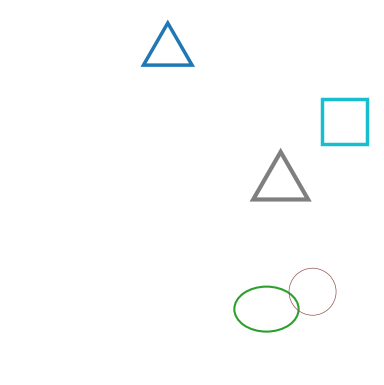[{"shape": "triangle", "thickness": 2.5, "radius": 0.36, "center": [0.436, 0.867]}, {"shape": "oval", "thickness": 1.5, "radius": 0.42, "center": [0.692, 0.197]}, {"shape": "circle", "thickness": 0.5, "radius": 0.31, "center": [0.812, 0.242]}, {"shape": "triangle", "thickness": 3, "radius": 0.41, "center": [0.729, 0.523]}, {"shape": "square", "thickness": 2.5, "radius": 0.29, "center": [0.894, 0.685]}]